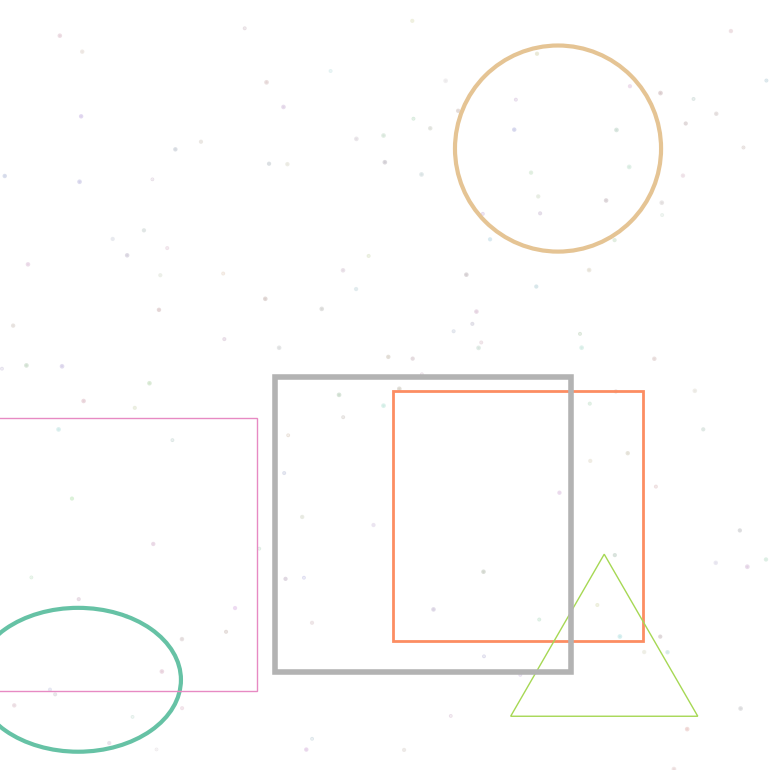[{"shape": "oval", "thickness": 1.5, "radius": 0.67, "center": [0.102, 0.117]}, {"shape": "square", "thickness": 1, "radius": 0.81, "center": [0.673, 0.33]}, {"shape": "square", "thickness": 0.5, "radius": 0.89, "center": [0.157, 0.28]}, {"shape": "triangle", "thickness": 0.5, "radius": 0.7, "center": [0.785, 0.14]}, {"shape": "circle", "thickness": 1.5, "radius": 0.67, "center": [0.725, 0.807]}, {"shape": "square", "thickness": 2, "radius": 0.96, "center": [0.549, 0.319]}]